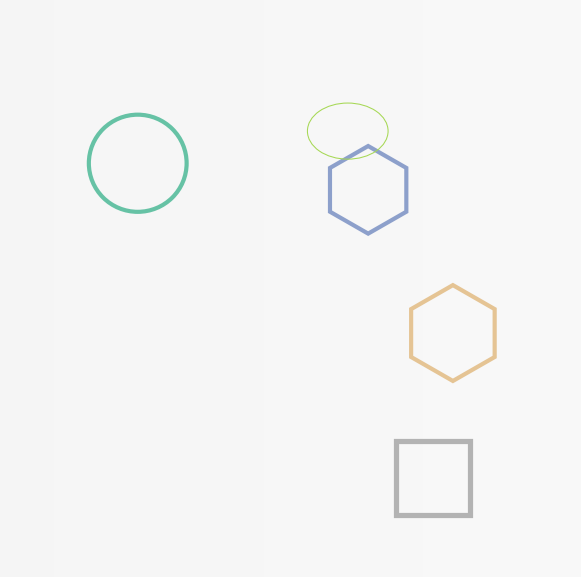[{"shape": "circle", "thickness": 2, "radius": 0.42, "center": [0.237, 0.716]}, {"shape": "hexagon", "thickness": 2, "radius": 0.38, "center": [0.633, 0.67]}, {"shape": "oval", "thickness": 0.5, "radius": 0.35, "center": [0.598, 0.772]}, {"shape": "hexagon", "thickness": 2, "radius": 0.41, "center": [0.779, 0.422]}, {"shape": "square", "thickness": 2.5, "radius": 0.32, "center": [0.745, 0.171]}]